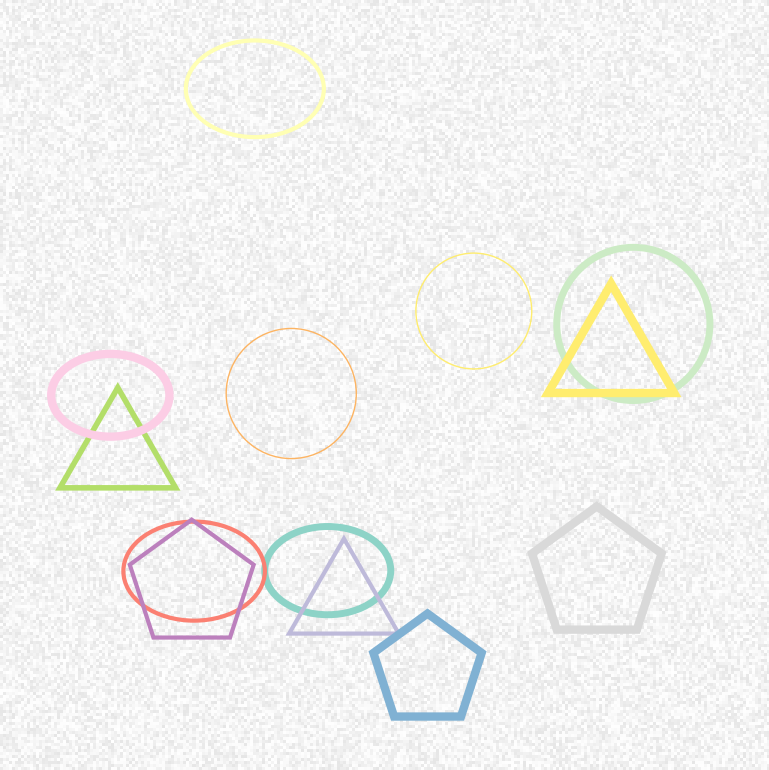[{"shape": "oval", "thickness": 2.5, "radius": 0.41, "center": [0.426, 0.259]}, {"shape": "oval", "thickness": 1.5, "radius": 0.45, "center": [0.331, 0.885]}, {"shape": "triangle", "thickness": 1.5, "radius": 0.41, "center": [0.447, 0.218]}, {"shape": "oval", "thickness": 1.5, "radius": 0.46, "center": [0.252, 0.258]}, {"shape": "pentagon", "thickness": 3, "radius": 0.37, "center": [0.555, 0.129]}, {"shape": "circle", "thickness": 0.5, "radius": 0.42, "center": [0.378, 0.489]}, {"shape": "triangle", "thickness": 2, "radius": 0.43, "center": [0.153, 0.41]}, {"shape": "oval", "thickness": 3, "radius": 0.38, "center": [0.143, 0.487]}, {"shape": "pentagon", "thickness": 3, "radius": 0.44, "center": [0.775, 0.254]}, {"shape": "pentagon", "thickness": 1.5, "radius": 0.42, "center": [0.249, 0.24]}, {"shape": "circle", "thickness": 2.5, "radius": 0.5, "center": [0.822, 0.579]}, {"shape": "triangle", "thickness": 3, "radius": 0.47, "center": [0.794, 0.537]}, {"shape": "circle", "thickness": 0.5, "radius": 0.38, "center": [0.615, 0.596]}]